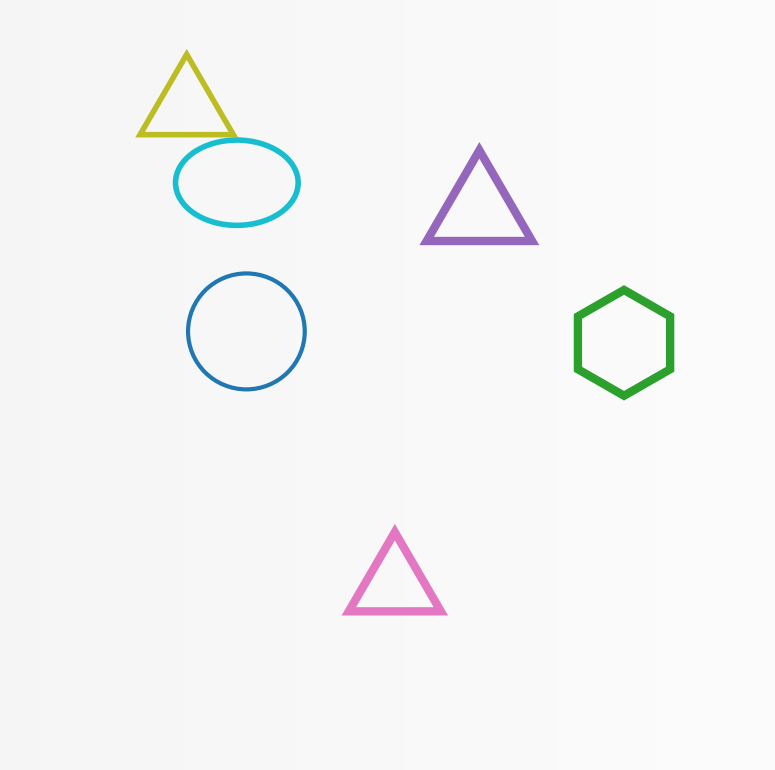[{"shape": "circle", "thickness": 1.5, "radius": 0.38, "center": [0.318, 0.57]}, {"shape": "hexagon", "thickness": 3, "radius": 0.34, "center": [0.805, 0.555]}, {"shape": "triangle", "thickness": 3, "radius": 0.39, "center": [0.619, 0.726]}, {"shape": "triangle", "thickness": 3, "radius": 0.34, "center": [0.509, 0.24]}, {"shape": "triangle", "thickness": 2, "radius": 0.35, "center": [0.241, 0.86]}, {"shape": "oval", "thickness": 2, "radius": 0.4, "center": [0.306, 0.763]}]